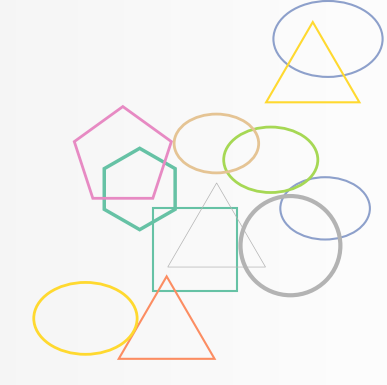[{"shape": "square", "thickness": 1.5, "radius": 0.54, "center": [0.504, 0.352]}, {"shape": "hexagon", "thickness": 2.5, "radius": 0.53, "center": [0.361, 0.509]}, {"shape": "triangle", "thickness": 1.5, "radius": 0.71, "center": [0.43, 0.139]}, {"shape": "oval", "thickness": 1.5, "radius": 0.7, "center": [0.846, 0.899]}, {"shape": "oval", "thickness": 1.5, "radius": 0.58, "center": [0.839, 0.459]}, {"shape": "pentagon", "thickness": 2, "radius": 0.66, "center": [0.317, 0.592]}, {"shape": "oval", "thickness": 2, "radius": 0.61, "center": [0.699, 0.585]}, {"shape": "triangle", "thickness": 1.5, "radius": 0.69, "center": [0.807, 0.804]}, {"shape": "oval", "thickness": 2, "radius": 0.67, "center": [0.221, 0.173]}, {"shape": "oval", "thickness": 2, "radius": 0.55, "center": [0.558, 0.627]}, {"shape": "triangle", "thickness": 0.5, "radius": 0.73, "center": [0.559, 0.379]}, {"shape": "circle", "thickness": 3, "radius": 0.64, "center": [0.75, 0.362]}]